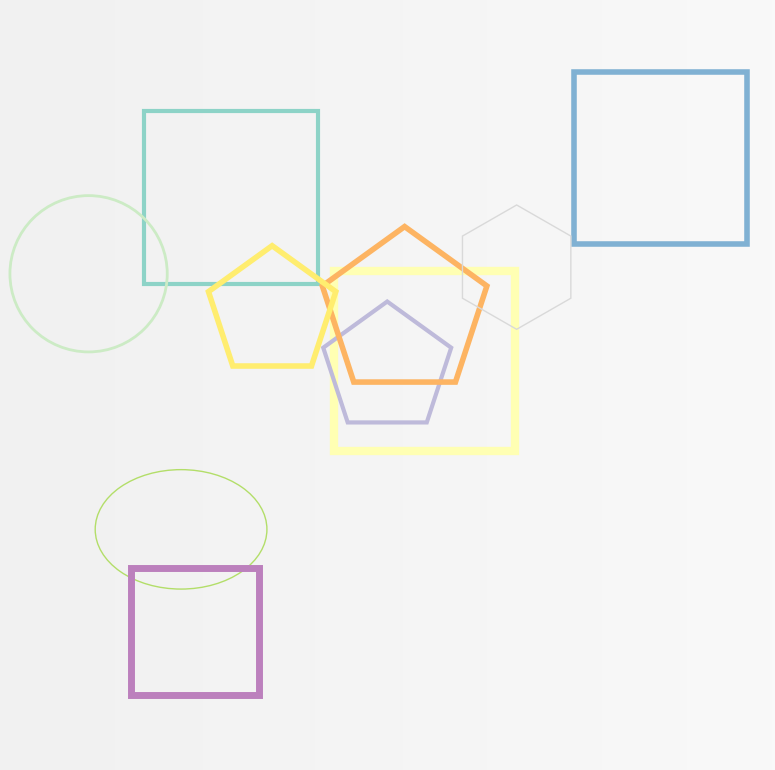[{"shape": "square", "thickness": 1.5, "radius": 0.56, "center": [0.298, 0.744]}, {"shape": "square", "thickness": 3, "radius": 0.59, "center": [0.548, 0.531]}, {"shape": "pentagon", "thickness": 1.5, "radius": 0.43, "center": [0.5, 0.522]}, {"shape": "square", "thickness": 2, "radius": 0.56, "center": [0.853, 0.795]}, {"shape": "pentagon", "thickness": 2, "radius": 0.56, "center": [0.522, 0.594]}, {"shape": "oval", "thickness": 0.5, "radius": 0.55, "center": [0.234, 0.313]}, {"shape": "hexagon", "thickness": 0.5, "radius": 0.4, "center": [0.667, 0.653]}, {"shape": "square", "thickness": 2.5, "radius": 0.41, "center": [0.252, 0.18]}, {"shape": "circle", "thickness": 1, "radius": 0.51, "center": [0.114, 0.644]}, {"shape": "pentagon", "thickness": 2, "radius": 0.43, "center": [0.351, 0.595]}]